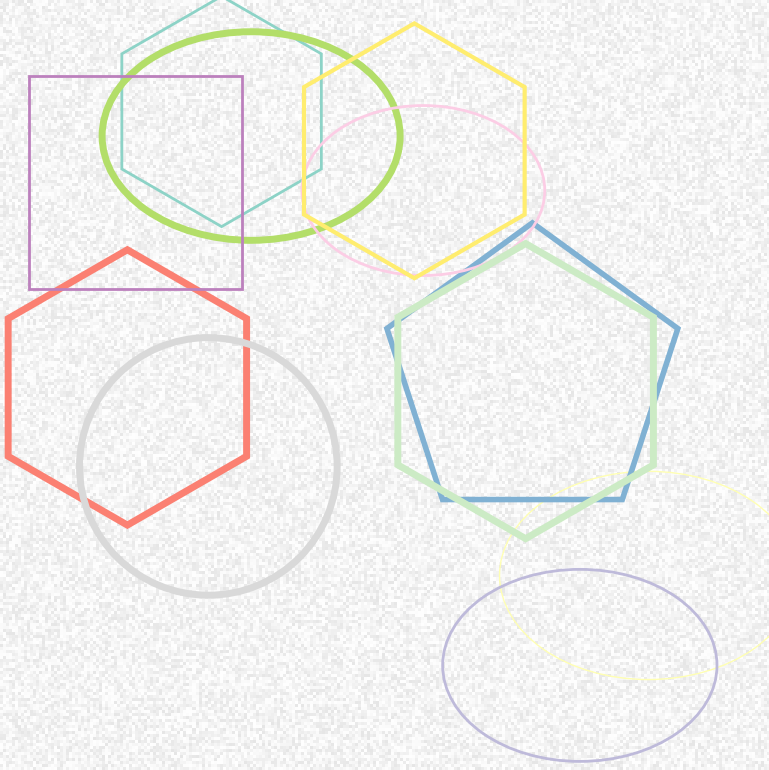[{"shape": "hexagon", "thickness": 1, "radius": 0.75, "center": [0.288, 0.855]}, {"shape": "oval", "thickness": 0.5, "radius": 0.97, "center": [0.842, 0.253]}, {"shape": "oval", "thickness": 1, "radius": 0.89, "center": [0.753, 0.136]}, {"shape": "hexagon", "thickness": 2.5, "radius": 0.89, "center": [0.165, 0.497]}, {"shape": "pentagon", "thickness": 2, "radius": 0.99, "center": [0.691, 0.512]}, {"shape": "oval", "thickness": 2.5, "radius": 0.97, "center": [0.326, 0.823]}, {"shape": "oval", "thickness": 1, "radius": 0.79, "center": [0.55, 0.753]}, {"shape": "circle", "thickness": 2.5, "radius": 0.84, "center": [0.271, 0.394]}, {"shape": "square", "thickness": 1, "radius": 0.69, "center": [0.176, 0.763]}, {"shape": "hexagon", "thickness": 2.5, "radius": 0.96, "center": [0.683, 0.492]}, {"shape": "hexagon", "thickness": 1.5, "radius": 0.83, "center": [0.538, 0.804]}]